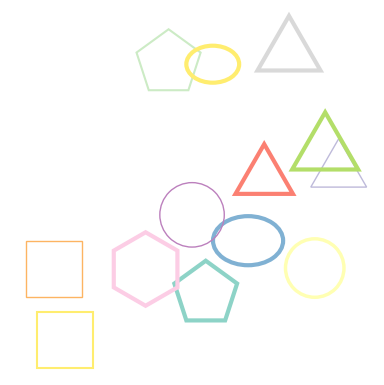[{"shape": "pentagon", "thickness": 3, "radius": 0.43, "center": [0.534, 0.237]}, {"shape": "circle", "thickness": 2.5, "radius": 0.38, "center": [0.817, 0.304]}, {"shape": "triangle", "thickness": 1, "radius": 0.42, "center": [0.88, 0.556]}, {"shape": "triangle", "thickness": 3, "radius": 0.43, "center": [0.686, 0.539]}, {"shape": "oval", "thickness": 3, "radius": 0.46, "center": [0.644, 0.375]}, {"shape": "square", "thickness": 1, "radius": 0.36, "center": [0.139, 0.301]}, {"shape": "triangle", "thickness": 3, "radius": 0.5, "center": [0.845, 0.609]}, {"shape": "hexagon", "thickness": 3, "radius": 0.48, "center": [0.378, 0.301]}, {"shape": "triangle", "thickness": 3, "radius": 0.47, "center": [0.751, 0.864]}, {"shape": "circle", "thickness": 1, "radius": 0.42, "center": [0.499, 0.442]}, {"shape": "pentagon", "thickness": 1.5, "radius": 0.44, "center": [0.438, 0.836]}, {"shape": "square", "thickness": 1.5, "radius": 0.36, "center": [0.17, 0.116]}, {"shape": "oval", "thickness": 3, "radius": 0.34, "center": [0.553, 0.833]}]